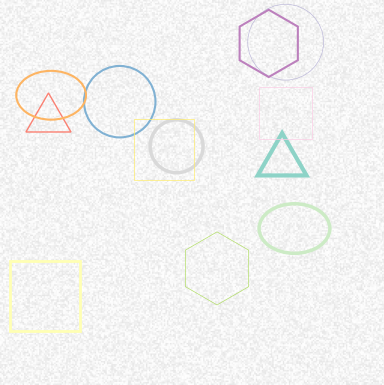[{"shape": "triangle", "thickness": 3, "radius": 0.37, "center": [0.733, 0.581]}, {"shape": "square", "thickness": 2, "radius": 0.45, "center": [0.116, 0.23]}, {"shape": "circle", "thickness": 0.5, "radius": 0.49, "center": [0.742, 0.89]}, {"shape": "triangle", "thickness": 1, "radius": 0.34, "center": [0.126, 0.691]}, {"shape": "circle", "thickness": 1.5, "radius": 0.46, "center": [0.311, 0.736]}, {"shape": "oval", "thickness": 1.5, "radius": 0.45, "center": [0.133, 0.753]}, {"shape": "hexagon", "thickness": 0.5, "radius": 0.47, "center": [0.564, 0.303]}, {"shape": "square", "thickness": 0.5, "radius": 0.34, "center": [0.742, 0.706]}, {"shape": "circle", "thickness": 2.5, "radius": 0.34, "center": [0.459, 0.62]}, {"shape": "hexagon", "thickness": 1.5, "radius": 0.44, "center": [0.698, 0.887]}, {"shape": "oval", "thickness": 2.5, "radius": 0.46, "center": [0.765, 0.406]}, {"shape": "square", "thickness": 0.5, "radius": 0.39, "center": [0.425, 0.611]}]